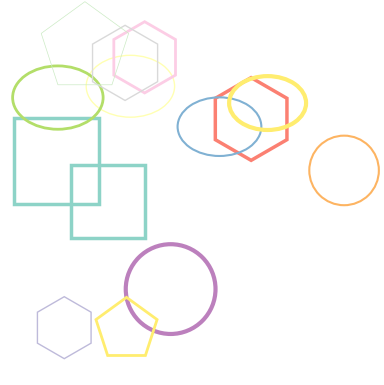[{"shape": "square", "thickness": 2.5, "radius": 0.48, "center": [0.28, 0.477]}, {"shape": "square", "thickness": 2.5, "radius": 0.55, "center": [0.147, 0.582]}, {"shape": "oval", "thickness": 1, "radius": 0.57, "center": [0.339, 0.776]}, {"shape": "hexagon", "thickness": 1, "radius": 0.4, "center": [0.167, 0.149]}, {"shape": "hexagon", "thickness": 2.5, "radius": 0.54, "center": [0.652, 0.691]}, {"shape": "oval", "thickness": 1.5, "radius": 0.54, "center": [0.57, 0.671]}, {"shape": "circle", "thickness": 1.5, "radius": 0.45, "center": [0.894, 0.557]}, {"shape": "oval", "thickness": 2, "radius": 0.59, "center": [0.15, 0.747]}, {"shape": "hexagon", "thickness": 2, "radius": 0.46, "center": [0.376, 0.851]}, {"shape": "hexagon", "thickness": 1, "radius": 0.49, "center": [0.325, 0.837]}, {"shape": "circle", "thickness": 3, "radius": 0.58, "center": [0.443, 0.249]}, {"shape": "pentagon", "thickness": 0.5, "radius": 0.6, "center": [0.221, 0.876]}, {"shape": "pentagon", "thickness": 2, "radius": 0.42, "center": [0.329, 0.144]}, {"shape": "oval", "thickness": 3, "radius": 0.5, "center": [0.695, 0.732]}]